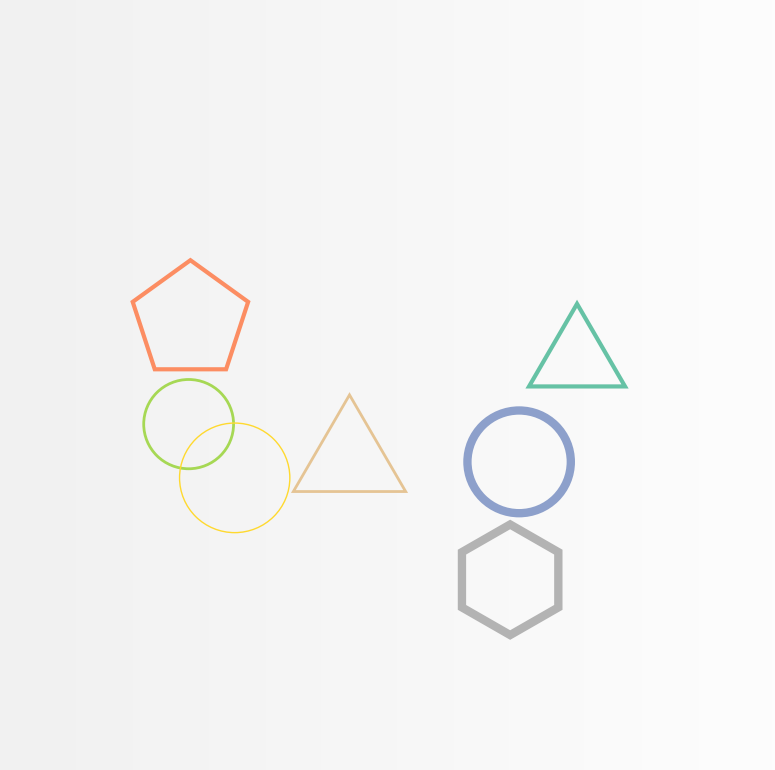[{"shape": "triangle", "thickness": 1.5, "radius": 0.36, "center": [0.745, 0.534]}, {"shape": "pentagon", "thickness": 1.5, "radius": 0.39, "center": [0.246, 0.584]}, {"shape": "circle", "thickness": 3, "radius": 0.33, "center": [0.67, 0.4]}, {"shape": "circle", "thickness": 1, "radius": 0.29, "center": [0.243, 0.449]}, {"shape": "circle", "thickness": 0.5, "radius": 0.36, "center": [0.303, 0.379]}, {"shape": "triangle", "thickness": 1, "radius": 0.42, "center": [0.451, 0.403]}, {"shape": "hexagon", "thickness": 3, "radius": 0.36, "center": [0.658, 0.247]}]